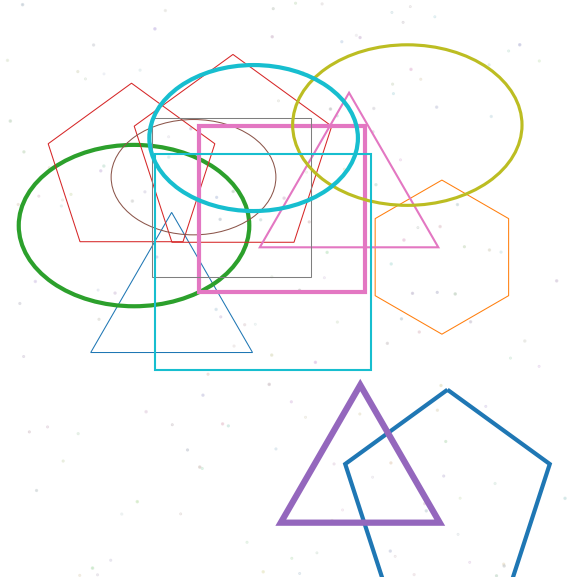[{"shape": "triangle", "thickness": 0.5, "radius": 0.81, "center": [0.297, 0.47]}, {"shape": "pentagon", "thickness": 2, "radius": 0.93, "center": [0.775, 0.138]}, {"shape": "hexagon", "thickness": 0.5, "radius": 0.67, "center": [0.765, 0.554]}, {"shape": "oval", "thickness": 2, "radius": 1.0, "center": [0.232, 0.609]}, {"shape": "pentagon", "thickness": 0.5, "radius": 0.9, "center": [0.403, 0.725]}, {"shape": "pentagon", "thickness": 0.5, "radius": 0.76, "center": [0.228, 0.703]}, {"shape": "triangle", "thickness": 3, "radius": 0.79, "center": [0.624, 0.174]}, {"shape": "oval", "thickness": 0.5, "radius": 0.71, "center": [0.335, 0.692]}, {"shape": "square", "thickness": 2, "radius": 0.72, "center": [0.488, 0.637]}, {"shape": "triangle", "thickness": 1, "radius": 0.89, "center": [0.604, 0.66]}, {"shape": "square", "thickness": 0.5, "radius": 0.69, "center": [0.4, 0.657]}, {"shape": "oval", "thickness": 1.5, "radius": 0.99, "center": [0.705, 0.783]}, {"shape": "oval", "thickness": 2, "radius": 0.9, "center": [0.439, 0.76]}, {"shape": "square", "thickness": 1, "radius": 0.93, "center": [0.455, 0.545]}]